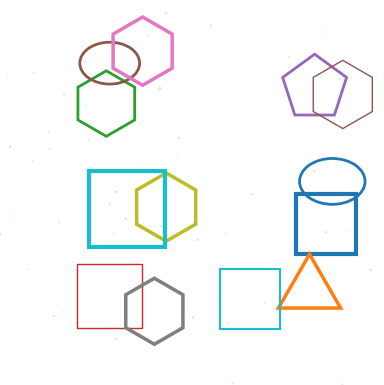[{"shape": "oval", "thickness": 2, "radius": 0.43, "center": [0.863, 0.529]}, {"shape": "square", "thickness": 3, "radius": 0.39, "center": [0.846, 0.418]}, {"shape": "triangle", "thickness": 2.5, "radius": 0.47, "center": [0.804, 0.246]}, {"shape": "hexagon", "thickness": 2, "radius": 0.43, "center": [0.276, 0.731]}, {"shape": "square", "thickness": 1, "radius": 0.42, "center": [0.285, 0.232]}, {"shape": "pentagon", "thickness": 2, "radius": 0.44, "center": [0.817, 0.772]}, {"shape": "oval", "thickness": 2, "radius": 0.39, "center": [0.285, 0.836]}, {"shape": "hexagon", "thickness": 1, "radius": 0.44, "center": [0.89, 0.755]}, {"shape": "hexagon", "thickness": 2.5, "radius": 0.44, "center": [0.37, 0.867]}, {"shape": "hexagon", "thickness": 2.5, "radius": 0.43, "center": [0.401, 0.192]}, {"shape": "hexagon", "thickness": 2.5, "radius": 0.44, "center": [0.432, 0.462]}, {"shape": "square", "thickness": 3, "radius": 0.49, "center": [0.331, 0.457]}, {"shape": "square", "thickness": 1.5, "radius": 0.39, "center": [0.65, 0.225]}]